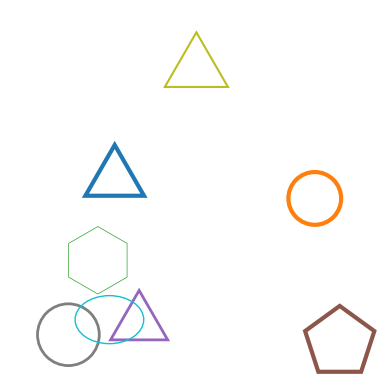[{"shape": "triangle", "thickness": 3, "radius": 0.44, "center": [0.298, 0.536]}, {"shape": "circle", "thickness": 3, "radius": 0.34, "center": [0.818, 0.485]}, {"shape": "hexagon", "thickness": 0.5, "radius": 0.44, "center": [0.254, 0.324]}, {"shape": "triangle", "thickness": 2, "radius": 0.43, "center": [0.361, 0.16]}, {"shape": "pentagon", "thickness": 3, "radius": 0.47, "center": [0.882, 0.111]}, {"shape": "circle", "thickness": 2, "radius": 0.4, "center": [0.178, 0.131]}, {"shape": "triangle", "thickness": 1.5, "radius": 0.47, "center": [0.51, 0.821]}, {"shape": "oval", "thickness": 1, "radius": 0.45, "center": [0.284, 0.17]}]